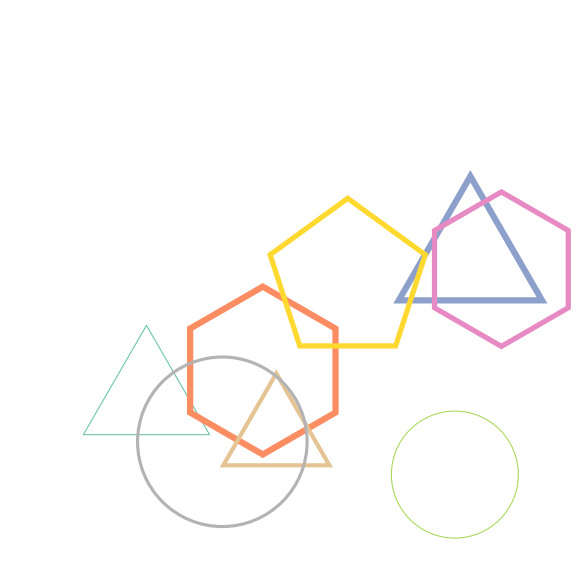[{"shape": "triangle", "thickness": 0.5, "radius": 0.63, "center": [0.254, 0.31]}, {"shape": "hexagon", "thickness": 3, "radius": 0.73, "center": [0.455, 0.357]}, {"shape": "triangle", "thickness": 3, "radius": 0.72, "center": [0.815, 0.551]}, {"shape": "hexagon", "thickness": 2.5, "radius": 0.67, "center": [0.868, 0.533]}, {"shape": "circle", "thickness": 0.5, "radius": 0.55, "center": [0.788, 0.177]}, {"shape": "pentagon", "thickness": 2.5, "radius": 0.71, "center": [0.602, 0.514]}, {"shape": "triangle", "thickness": 2, "radius": 0.53, "center": [0.478, 0.246]}, {"shape": "circle", "thickness": 1.5, "radius": 0.73, "center": [0.385, 0.234]}]